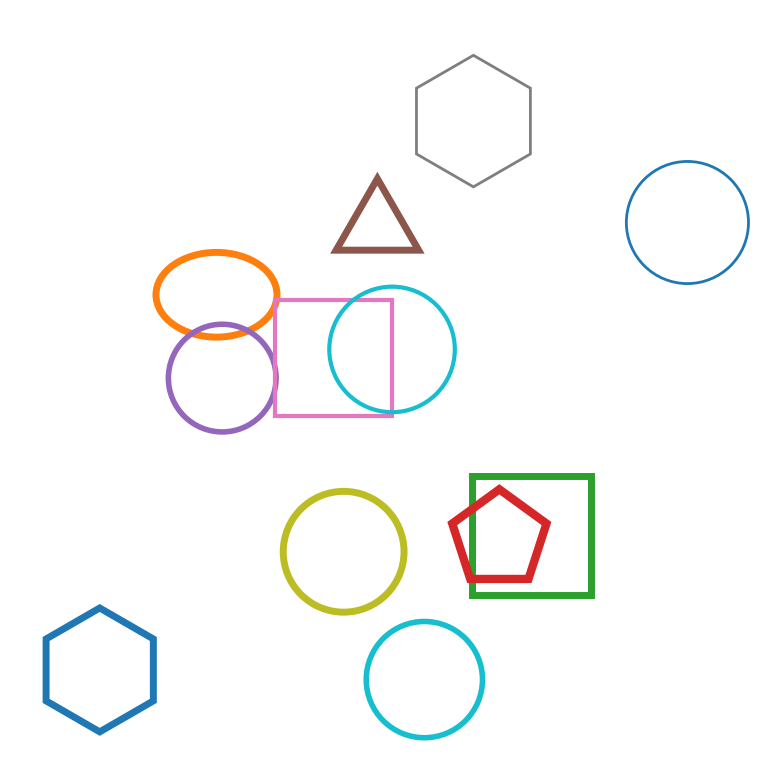[{"shape": "circle", "thickness": 1, "radius": 0.4, "center": [0.893, 0.711]}, {"shape": "hexagon", "thickness": 2.5, "radius": 0.4, "center": [0.13, 0.13]}, {"shape": "oval", "thickness": 2.5, "radius": 0.39, "center": [0.281, 0.617]}, {"shape": "square", "thickness": 2.5, "radius": 0.39, "center": [0.69, 0.304]}, {"shape": "pentagon", "thickness": 3, "radius": 0.32, "center": [0.649, 0.3]}, {"shape": "circle", "thickness": 2, "radius": 0.35, "center": [0.289, 0.509]}, {"shape": "triangle", "thickness": 2.5, "radius": 0.31, "center": [0.49, 0.706]}, {"shape": "square", "thickness": 1.5, "radius": 0.38, "center": [0.433, 0.535]}, {"shape": "hexagon", "thickness": 1, "radius": 0.43, "center": [0.615, 0.843]}, {"shape": "circle", "thickness": 2.5, "radius": 0.39, "center": [0.446, 0.283]}, {"shape": "circle", "thickness": 2, "radius": 0.38, "center": [0.551, 0.117]}, {"shape": "circle", "thickness": 1.5, "radius": 0.41, "center": [0.509, 0.546]}]